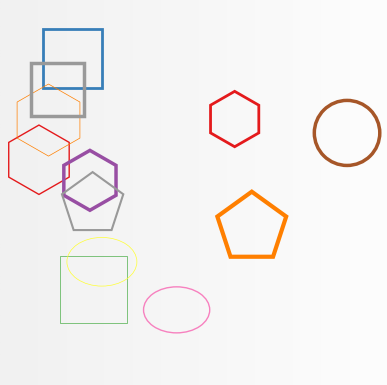[{"shape": "hexagon", "thickness": 1, "radius": 0.45, "center": [0.101, 0.585]}, {"shape": "hexagon", "thickness": 2, "radius": 0.36, "center": [0.606, 0.691]}, {"shape": "square", "thickness": 2, "radius": 0.38, "center": [0.188, 0.847]}, {"shape": "square", "thickness": 0.5, "radius": 0.43, "center": [0.241, 0.248]}, {"shape": "hexagon", "thickness": 2.5, "radius": 0.39, "center": [0.232, 0.532]}, {"shape": "hexagon", "thickness": 0.5, "radius": 0.47, "center": [0.125, 0.688]}, {"shape": "pentagon", "thickness": 3, "radius": 0.47, "center": [0.65, 0.409]}, {"shape": "oval", "thickness": 0.5, "radius": 0.45, "center": [0.263, 0.32]}, {"shape": "circle", "thickness": 2.5, "radius": 0.42, "center": [0.896, 0.655]}, {"shape": "oval", "thickness": 1, "radius": 0.43, "center": [0.456, 0.195]}, {"shape": "pentagon", "thickness": 1.5, "radius": 0.42, "center": [0.239, 0.47]}, {"shape": "square", "thickness": 2.5, "radius": 0.34, "center": [0.148, 0.767]}]